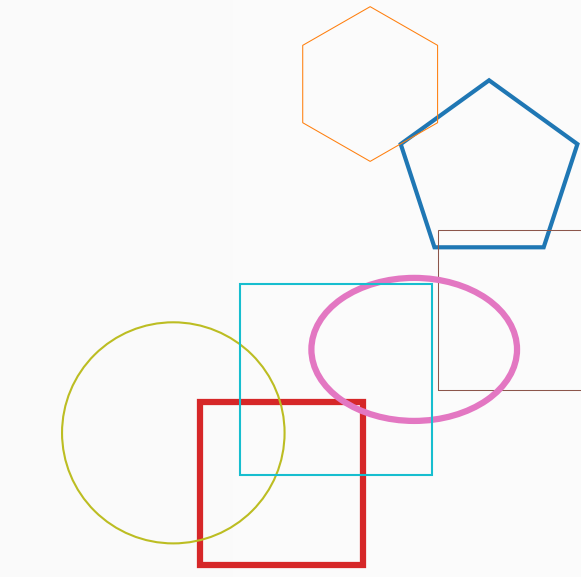[{"shape": "pentagon", "thickness": 2, "radius": 0.8, "center": [0.841, 0.7]}, {"shape": "hexagon", "thickness": 0.5, "radius": 0.67, "center": [0.637, 0.854]}, {"shape": "square", "thickness": 3, "radius": 0.7, "center": [0.484, 0.162]}, {"shape": "square", "thickness": 0.5, "radius": 0.69, "center": [0.892, 0.463]}, {"shape": "oval", "thickness": 3, "radius": 0.88, "center": [0.713, 0.394]}, {"shape": "circle", "thickness": 1, "radius": 0.96, "center": [0.298, 0.25]}, {"shape": "square", "thickness": 1, "radius": 0.83, "center": [0.578, 0.342]}]